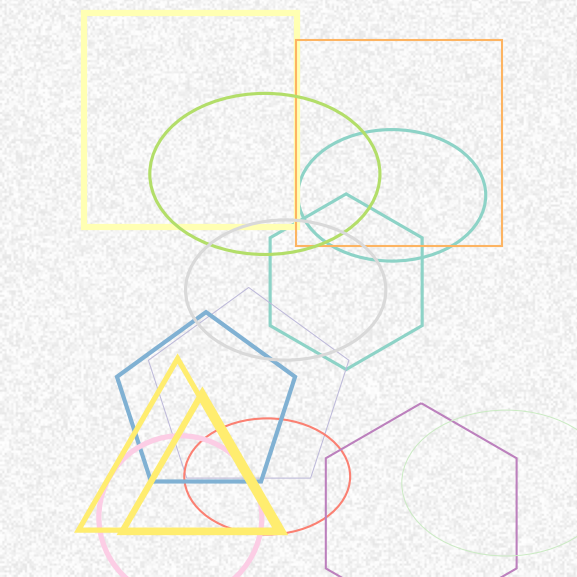[{"shape": "oval", "thickness": 1.5, "radius": 0.81, "center": [0.678, 0.661]}, {"shape": "hexagon", "thickness": 1.5, "radius": 0.76, "center": [0.599, 0.511]}, {"shape": "square", "thickness": 3, "radius": 0.92, "center": [0.33, 0.791]}, {"shape": "pentagon", "thickness": 0.5, "radius": 0.91, "center": [0.431, 0.319]}, {"shape": "oval", "thickness": 1, "radius": 0.72, "center": [0.463, 0.174]}, {"shape": "pentagon", "thickness": 2, "radius": 0.81, "center": [0.357, 0.297]}, {"shape": "square", "thickness": 1, "radius": 0.89, "center": [0.692, 0.752]}, {"shape": "oval", "thickness": 1.5, "radius": 1.0, "center": [0.459, 0.698]}, {"shape": "circle", "thickness": 2.5, "radius": 0.71, "center": [0.312, 0.103]}, {"shape": "oval", "thickness": 1.5, "radius": 0.87, "center": [0.495, 0.497]}, {"shape": "hexagon", "thickness": 1, "radius": 0.95, "center": [0.729, 0.11]}, {"shape": "oval", "thickness": 0.5, "radius": 0.9, "center": [0.876, 0.163]}, {"shape": "triangle", "thickness": 3, "radius": 0.8, "center": [0.35, 0.158]}, {"shape": "triangle", "thickness": 2.5, "radius": 0.99, "center": [0.308, 0.18]}]